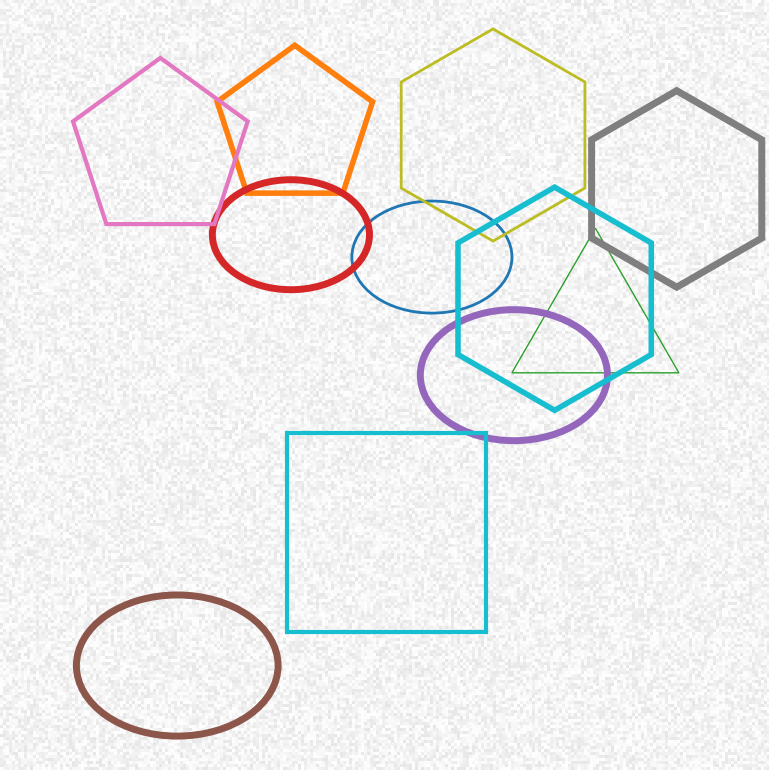[{"shape": "oval", "thickness": 1, "radius": 0.52, "center": [0.561, 0.666]}, {"shape": "pentagon", "thickness": 2, "radius": 0.53, "center": [0.383, 0.835]}, {"shape": "triangle", "thickness": 0.5, "radius": 0.63, "center": [0.773, 0.578]}, {"shape": "oval", "thickness": 2.5, "radius": 0.51, "center": [0.378, 0.695]}, {"shape": "oval", "thickness": 2.5, "radius": 0.61, "center": [0.667, 0.513]}, {"shape": "oval", "thickness": 2.5, "radius": 0.65, "center": [0.23, 0.136]}, {"shape": "pentagon", "thickness": 1.5, "radius": 0.6, "center": [0.208, 0.805]}, {"shape": "hexagon", "thickness": 2.5, "radius": 0.64, "center": [0.879, 0.755]}, {"shape": "hexagon", "thickness": 1, "radius": 0.69, "center": [0.64, 0.825]}, {"shape": "square", "thickness": 1.5, "radius": 0.65, "center": [0.502, 0.309]}, {"shape": "hexagon", "thickness": 2, "radius": 0.72, "center": [0.72, 0.612]}]